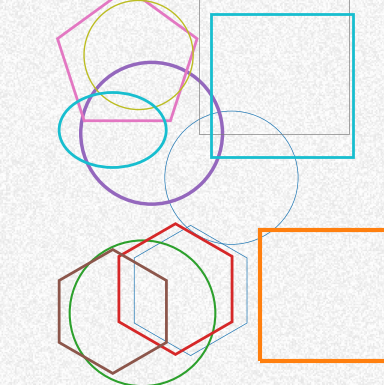[{"shape": "circle", "thickness": 0.5, "radius": 0.87, "center": [0.601, 0.538]}, {"shape": "hexagon", "thickness": 0.5, "radius": 0.85, "center": [0.495, 0.245]}, {"shape": "square", "thickness": 3, "radius": 0.85, "center": [0.845, 0.232]}, {"shape": "circle", "thickness": 1.5, "radius": 0.95, "center": [0.37, 0.186]}, {"shape": "hexagon", "thickness": 2, "radius": 0.85, "center": [0.456, 0.249]}, {"shape": "circle", "thickness": 2.5, "radius": 0.92, "center": [0.394, 0.654]}, {"shape": "hexagon", "thickness": 2, "radius": 0.8, "center": [0.293, 0.191]}, {"shape": "pentagon", "thickness": 2, "radius": 0.95, "center": [0.331, 0.841]}, {"shape": "square", "thickness": 0.5, "radius": 0.97, "center": [0.711, 0.847]}, {"shape": "circle", "thickness": 1, "radius": 0.71, "center": [0.36, 0.857]}, {"shape": "square", "thickness": 2, "radius": 0.93, "center": [0.732, 0.778]}, {"shape": "oval", "thickness": 2, "radius": 0.7, "center": [0.293, 0.662]}]